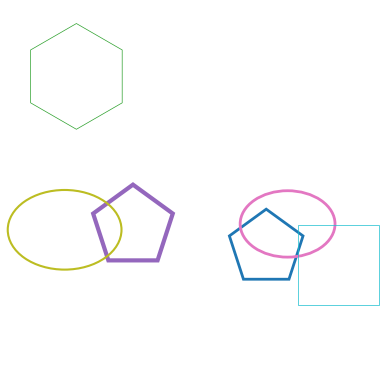[{"shape": "pentagon", "thickness": 2, "radius": 0.5, "center": [0.691, 0.356]}, {"shape": "hexagon", "thickness": 0.5, "radius": 0.69, "center": [0.198, 0.802]}, {"shape": "pentagon", "thickness": 3, "radius": 0.54, "center": [0.345, 0.412]}, {"shape": "oval", "thickness": 2, "radius": 0.62, "center": [0.747, 0.418]}, {"shape": "oval", "thickness": 1.5, "radius": 0.74, "center": [0.168, 0.403]}, {"shape": "square", "thickness": 0.5, "radius": 0.52, "center": [0.879, 0.312]}]